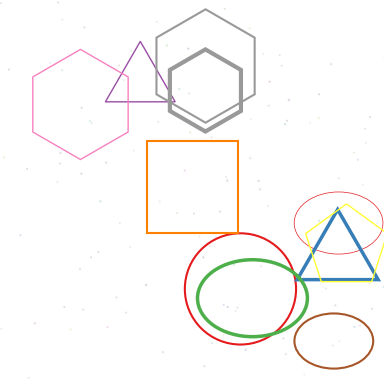[{"shape": "circle", "thickness": 1.5, "radius": 0.72, "center": [0.625, 0.25]}, {"shape": "oval", "thickness": 0.5, "radius": 0.58, "center": [0.879, 0.421]}, {"shape": "triangle", "thickness": 2.5, "radius": 0.61, "center": [0.877, 0.334]}, {"shape": "oval", "thickness": 2.5, "radius": 0.71, "center": [0.656, 0.225]}, {"shape": "triangle", "thickness": 1, "radius": 0.52, "center": [0.364, 0.788]}, {"shape": "square", "thickness": 1.5, "radius": 0.59, "center": [0.501, 0.514]}, {"shape": "pentagon", "thickness": 1, "radius": 0.56, "center": [0.9, 0.359]}, {"shape": "oval", "thickness": 1.5, "radius": 0.51, "center": [0.867, 0.114]}, {"shape": "hexagon", "thickness": 1, "radius": 0.71, "center": [0.209, 0.729]}, {"shape": "hexagon", "thickness": 1.5, "radius": 0.74, "center": [0.534, 0.829]}, {"shape": "hexagon", "thickness": 3, "radius": 0.53, "center": [0.534, 0.765]}]